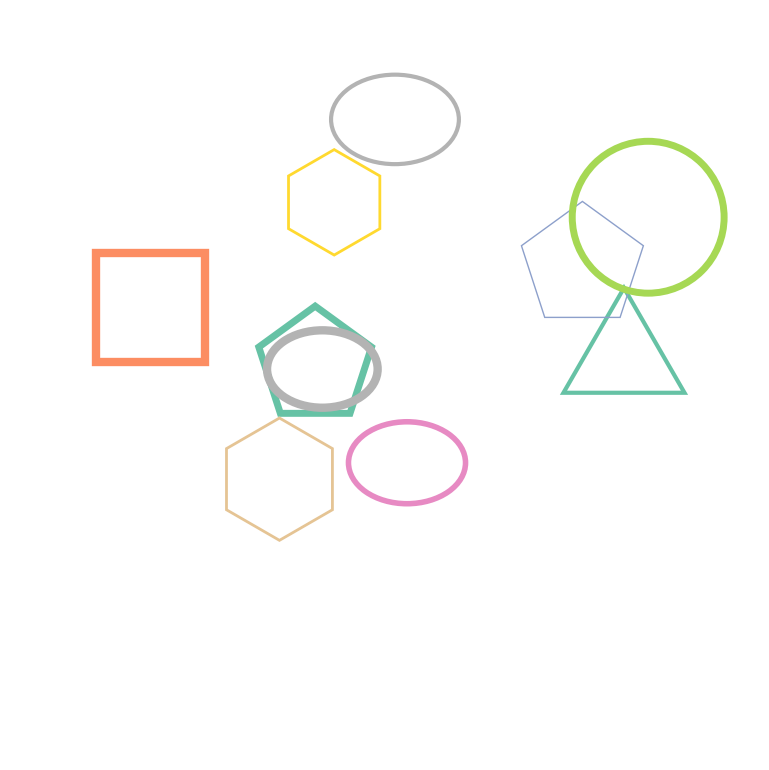[{"shape": "triangle", "thickness": 1.5, "radius": 0.45, "center": [0.81, 0.535]}, {"shape": "pentagon", "thickness": 2.5, "radius": 0.38, "center": [0.409, 0.525]}, {"shape": "square", "thickness": 3, "radius": 0.35, "center": [0.195, 0.6]}, {"shape": "pentagon", "thickness": 0.5, "radius": 0.42, "center": [0.756, 0.655]}, {"shape": "oval", "thickness": 2, "radius": 0.38, "center": [0.529, 0.399]}, {"shape": "circle", "thickness": 2.5, "radius": 0.49, "center": [0.842, 0.718]}, {"shape": "hexagon", "thickness": 1, "radius": 0.34, "center": [0.434, 0.737]}, {"shape": "hexagon", "thickness": 1, "radius": 0.4, "center": [0.363, 0.378]}, {"shape": "oval", "thickness": 3, "radius": 0.36, "center": [0.419, 0.521]}, {"shape": "oval", "thickness": 1.5, "radius": 0.42, "center": [0.513, 0.845]}]